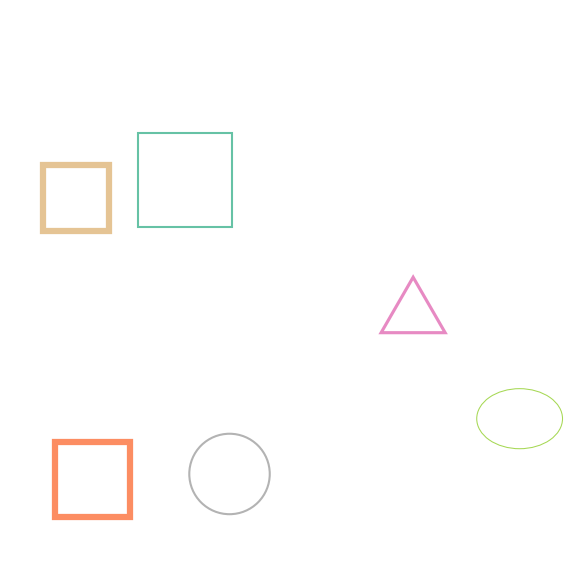[{"shape": "square", "thickness": 1, "radius": 0.41, "center": [0.32, 0.687]}, {"shape": "square", "thickness": 3, "radius": 0.32, "center": [0.159, 0.169]}, {"shape": "triangle", "thickness": 1.5, "radius": 0.32, "center": [0.715, 0.455]}, {"shape": "oval", "thickness": 0.5, "radius": 0.37, "center": [0.9, 0.274]}, {"shape": "square", "thickness": 3, "radius": 0.29, "center": [0.132, 0.656]}, {"shape": "circle", "thickness": 1, "radius": 0.35, "center": [0.397, 0.178]}]